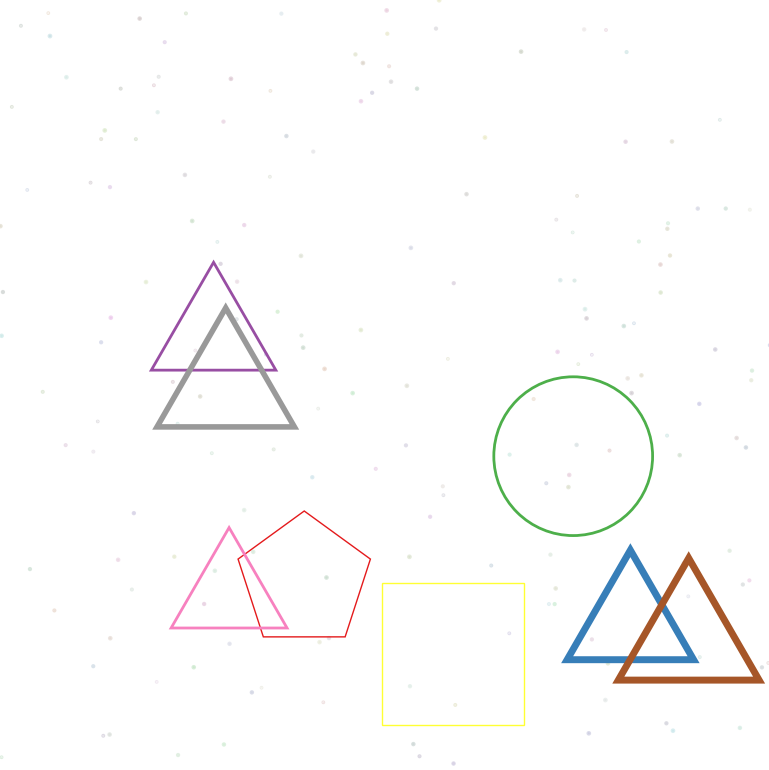[{"shape": "pentagon", "thickness": 0.5, "radius": 0.45, "center": [0.395, 0.246]}, {"shape": "triangle", "thickness": 2.5, "radius": 0.47, "center": [0.819, 0.191]}, {"shape": "circle", "thickness": 1, "radius": 0.52, "center": [0.744, 0.408]}, {"shape": "triangle", "thickness": 1, "radius": 0.47, "center": [0.277, 0.566]}, {"shape": "square", "thickness": 0.5, "radius": 0.46, "center": [0.589, 0.151]}, {"shape": "triangle", "thickness": 2.5, "radius": 0.53, "center": [0.894, 0.17]}, {"shape": "triangle", "thickness": 1, "radius": 0.43, "center": [0.298, 0.228]}, {"shape": "triangle", "thickness": 2, "radius": 0.52, "center": [0.293, 0.497]}]